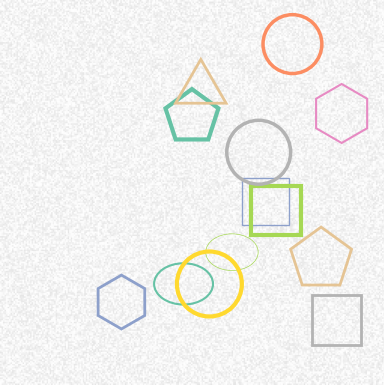[{"shape": "oval", "thickness": 1.5, "radius": 0.38, "center": [0.477, 0.263]}, {"shape": "pentagon", "thickness": 3, "radius": 0.36, "center": [0.499, 0.696]}, {"shape": "circle", "thickness": 2.5, "radius": 0.38, "center": [0.76, 0.885]}, {"shape": "square", "thickness": 1, "radius": 0.31, "center": [0.689, 0.476]}, {"shape": "hexagon", "thickness": 2, "radius": 0.35, "center": [0.315, 0.216]}, {"shape": "hexagon", "thickness": 1.5, "radius": 0.38, "center": [0.887, 0.705]}, {"shape": "oval", "thickness": 0.5, "radius": 0.34, "center": [0.602, 0.345]}, {"shape": "square", "thickness": 3, "radius": 0.32, "center": [0.716, 0.453]}, {"shape": "circle", "thickness": 3, "radius": 0.42, "center": [0.544, 0.262]}, {"shape": "pentagon", "thickness": 2, "radius": 0.42, "center": [0.834, 0.327]}, {"shape": "triangle", "thickness": 2, "radius": 0.38, "center": [0.522, 0.77]}, {"shape": "square", "thickness": 2, "radius": 0.32, "center": [0.875, 0.168]}, {"shape": "circle", "thickness": 2.5, "radius": 0.41, "center": [0.672, 0.605]}]